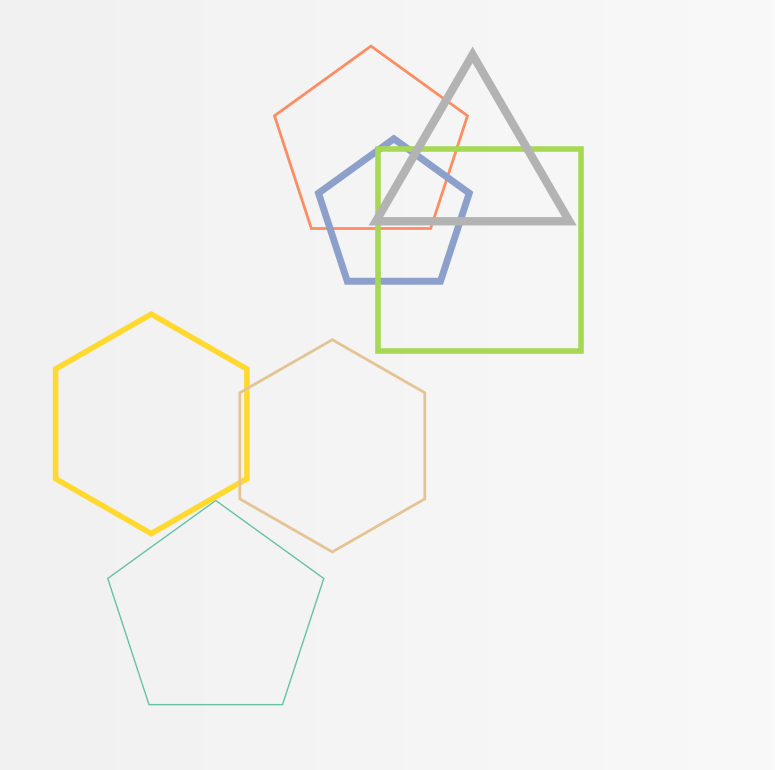[{"shape": "pentagon", "thickness": 0.5, "radius": 0.73, "center": [0.278, 0.203]}, {"shape": "pentagon", "thickness": 1, "radius": 0.65, "center": [0.479, 0.809]}, {"shape": "pentagon", "thickness": 2.5, "radius": 0.51, "center": [0.508, 0.718]}, {"shape": "square", "thickness": 2, "radius": 0.66, "center": [0.619, 0.676]}, {"shape": "hexagon", "thickness": 2, "radius": 0.71, "center": [0.195, 0.45]}, {"shape": "hexagon", "thickness": 1, "radius": 0.69, "center": [0.429, 0.421]}, {"shape": "triangle", "thickness": 3, "radius": 0.72, "center": [0.61, 0.785]}]